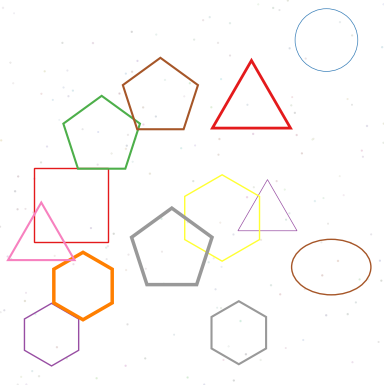[{"shape": "triangle", "thickness": 2, "radius": 0.59, "center": [0.653, 0.726]}, {"shape": "square", "thickness": 1, "radius": 0.48, "center": [0.184, 0.467]}, {"shape": "circle", "thickness": 0.5, "radius": 0.41, "center": [0.848, 0.896]}, {"shape": "pentagon", "thickness": 1.5, "radius": 0.52, "center": [0.264, 0.646]}, {"shape": "hexagon", "thickness": 1, "radius": 0.41, "center": [0.134, 0.131]}, {"shape": "triangle", "thickness": 0.5, "radius": 0.44, "center": [0.695, 0.445]}, {"shape": "hexagon", "thickness": 2.5, "radius": 0.44, "center": [0.216, 0.257]}, {"shape": "hexagon", "thickness": 1, "radius": 0.56, "center": [0.577, 0.434]}, {"shape": "oval", "thickness": 1, "radius": 0.51, "center": [0.86, 0.306]}, {"shape": "pentagon", "thickness": 1.5, "radius": 0.51, "center": [0.417, 0.747]}, {"shape": "triangle", "thickness": 1.5, "radius": 0.5, "center": [0.107, 0.374]}, {"shape": "hexagon", "thickness": 1.5, "radius": 0.41, "center": [0.62, 0.136]}, {"shape": "pentagon", "thickness": 2.5, "radius": 0.55, "center": [0.446, 0.35]}]